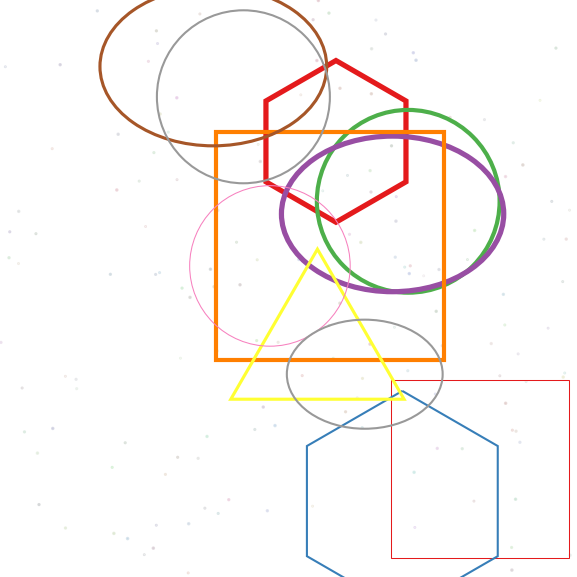[{"shape": "hexagon", "thickness": 2.5, "radius": 0.7, "center": [0.582, 0.754]}, {"shape": "square", "thickness": 0.5, "radius": 0.77, "center": [0.832, 0.188]}, {"shape": "hexagon", "thickness": 1, "radius": 0.95, "center": [0.697, 0.131]}, {"shape": "circle", "thickness": 2, "radius": 0.79, "center": [0.707, 0.651]}, {"shape": "oval", "thickness": 2.5, "radius": 0.96, "center": [0.68, 0.629]}, {"shape": "square", "thickness": 2, "radius": 0.99, "center": [0.571, 0.573]}, {"shape": "triangle", "thickness": 1.5, "radius": 0.87, "center": [0.55, 0.394]}, {"shape": "oval", "thickness": 1.5, "radius": 0.98, "center": [0.369, 0.884]}, {"shape": "circle", "thickness": 0.5, "radius": 0.69, "center": [0.467, 0.539]}, {"shape": "circle", "thickness": 1, "radius": 0.75, "center": [0.421, 0.832]}, {"shape": "oval", "thickness": 1, "radius": 0.67, "center": [0.632, 0.351]}]